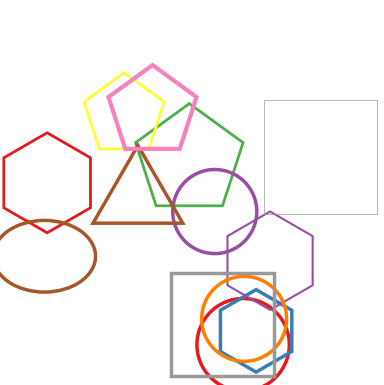[{"shape": "circle", "thickness": 2.5, "radius": 0.6, "center": [0.631, 0.105]}, {"shape": "hexagon", "thickness": 2, "radius": 0.65, "center": [0.122, 0.525]}, {"shape": "hexagon", "thickness": 2.5, "radius": 0.54, "center": [0.665, 0.141]}, {"shape": "pentagon", "thickness": 2, "radius": 0.73, "center": [0.492, 0.584]}, {"shape": "circle", "thickness": 2.5, "radius": 0.55, "center": [0.558, 0.451]}, {"shape": "hexagon", "thickness": 1.5, "radius": 0.64, "center": [0.701, 0.323]}, {"shape": "circle", "thickness": 2.5, "radius": 0.55, "center": [0.634, 0.172]}, {"shape": "pentagon", "thickness": 2, "radius": 0.55, "center": [0.322, 0.702]}, {"shape": "oval", "thickness": 2.5, "radius": 0.66, "center": [0.115, 0.334]}, {"shape": "triangle", "thickness": 2.5, "radius": 0.67, "center": [0.358, 0.488]}, {"shape": "pentagon", "thickness": 3, "radius": 0.6, "center": [0.396, 0.711]}, {"shape": "square", "thickness": 2.5, "radius": 0.67, "center": [0.578, 0.157]}, {"shape": "square", "thickness": 0.5, "radius": 0.74, "center": [0.833, 0.593]}]